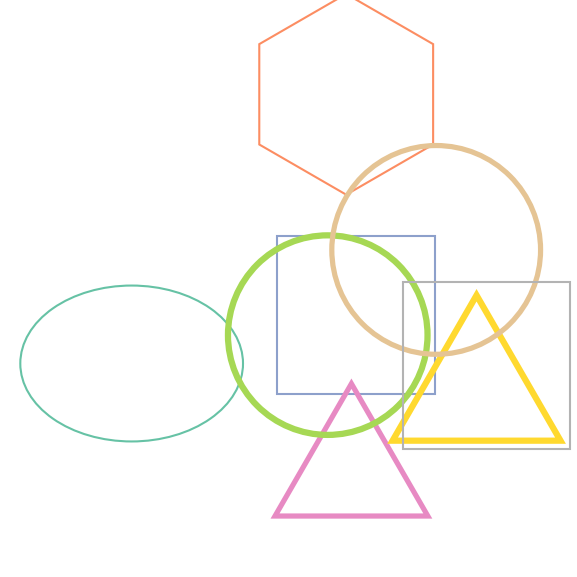[{"shape": "oval", "thickness": 1, "radius": 0.96, "center": [0.228, 0.37]}, {"shape": "hexagon", "thickness": 1, "radius": 0.87, "center": [0.599, 0.836]}, {"shape": "square", "thickness": 1, "radius": 0.68, "center": [0.617, 0.454]}, {"shape": "triangle", "thickness": 2.5, "radius": 0.76, "center": [0.609, 0.182]}, {"shape": "circle", "thickness": 3, "radius": 0.86, "center": [0.568, 0.419]}, {"shape": "triangle", "thickness": 3, "radius": 0.84, "center": [0.825, 0.32]}, {"shape": "circle", "thickness": 2.5, "radius": 0.9, "center": [0.755, 0.566]}, {"shape": "square", "thickness": 1, "radius": 0.72, "center": [0.842, 0.366]}]